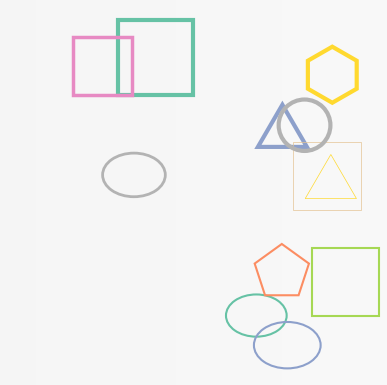[{"shape": "oval", "thickness": 1.5, "radius": 0.39, "center": [0.661, 0.18]}, {"shape": "square", "thickness": 3, "radius": 0.48, "center": [0.402, 0.85]}, {"shape": "pentagon", "thickness": 1.5, "radius": 0.37, "center": [0.727, 0.293]}, {"shape": "oval", "thickness": 1.5, "radius": 0.43, "center": [0.741, 0.103]}, {"shape": "triangle", "thickness": 3, "radius": 0.36, "center": [0.729, 0.655]}, {"shape": "square", "thickness": 2.5, "radius": 0.38, "center": [0.264, 0.829]}, {"shape": "square", "thickness": 1.5, "radius": 0.44, "center": [0.892, 0.268]}, {"shape": "triangle", "thickness": 0.5, "radius": 0.38, "center": [0.854, 0.522]}, {"shape": "hexagon", "thickness": 3, "radius": 0.36, "center": [0.858, 0.806]}, {"shape": "square", "thickness": 0.5, "radius": 0.44, "center": [0.844, 0.544]}, {"shape": "circle", "thickness": 3, "radius": 0.33, "center": [0.786, 0.675]}, {"shape": "oval", "thickness": 2, "radius": 0.4, "center": [0.346, 0.546]}]